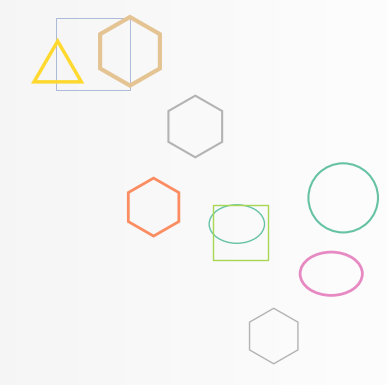[{"shape": "oval", "thickness": 1, "radius": 0.36, "center": [0.611, 0.418]}, {"shape": "circle", "thickness": 1.5, "radius": 0.45, "center": [0.886, 0.486]}, {"shape": "hexagon", "thickness": 2, "radius": 0.38, "center": [0.396, 0.462]}, {"shape": "square", "thickness": 0.5, "radius": 0.47, "center": [0.24, 0.86]}, {"shape": "oval", "thickness": 2, "radius": 0.4, "center": [0.855, 0.289]}, {"shape": "square", "thickness": 1, "radius": 0.36, "center": [0.62, 0.396]}, {"shape": "triangle", "thickness": 2.5, "radius": 0.35, "center": [0.149, 0.823]}, {"shape": "hexagon", "thickness": 3, "radius": 0.45, "center": [0.335, 0.867]}, {"shape": "hexagon", "thickness": 1, "radius": 0.36, "center": [0.706, 0.127]}, {"shape": "hexagon", "thickness": 1.5, "radius": 0.4, "center": [0.504, 0.671]}]